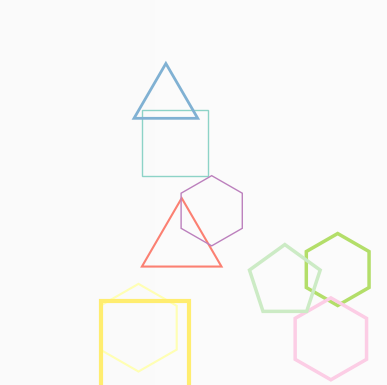[{"shape": "square", "thickness": 1, "radius": 0.43, "center": [0.451, 0.629]}, {"shape": "hexagon", "thickness": 1.5, "radius": 0.57, "center": [0.357, 0.149]}, {"shape": "triangle", "thickness": 1.5, "radius": 0.59, "center": [0.469, 0.367]}, {"shape": "triangle", "thickness": 2, "radius": 0.47, "center": [0.428, 0.74]}, {"shape": "hexagon", "thickness": 2.5, "radius": 0.47, "center": [0.871, 0.3]}, {"shape": "hexagon", "thickness": 2.5, "radius": 0.53, "center": [0.854, 0.12]}, {"shape": "hexagon", "thickness": 1, "radius": 0.46, "center": [0.546, 0.453]}, {"shape": "pentagon", "thickness": 2.5, "radius": 0.48, "center": [0.735, 0.269]}, {"shape": "square", "thickness": 3, "radius": 0.57, "center": [0.375, 0.104]}]